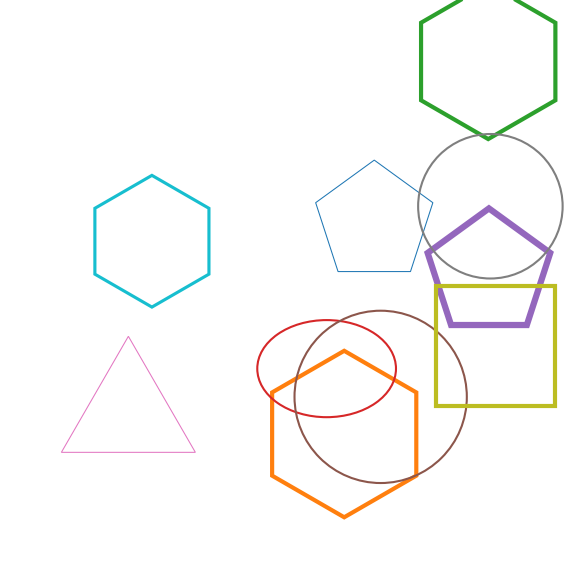[{"shape": "pentagon", "thickness": 0.5, "radius": 0.53, "center": [0.648, 0.615]}, {"shape": "hexagon", "thickness": 2, "radius": 0.72, "center": [0.596, 0.248]}, {"shape": "hexagon", "thickness": 2, "radius": 0.67, "center": [0.845, 0.893]}, {"shape": "oval", "thickness": 1, "radius": 0.6, "center": [0.566, 0.361]}, {"shape": "pentagon", "thickness": 3, "radius": 0.56, "center": [0.847, 0.527]}, {"shape": "circle", "thickness": 1, "radius": 0.75, "center": [0.659, 0.312]}, {"shape": "triangle", "thickness": 0.5, "radius": 0.67, "center": [0.222, 0.283]}, {"shape": "circle", "thickness": 1, "radius": 0.63, "center": [0.849, 0.642]}, {"shape": "square", "thickness": 2, "radius": 0.52, "center": [0.858, 0.4]}, {"shape": "hexagon", "thickness": 1.5, "radius": 0.57, "center": [0.263, 0.581]}]